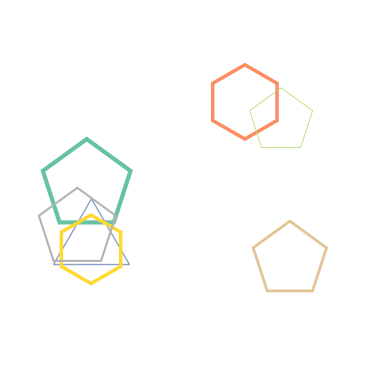[{"shape": "pentagon", "thickness": 3, "radius": 0.6, "center": [0.225, 0.519]}, {"shape": "hexagon", "thickness": 2.5, "radius": 0.48, "center": [0.636, 0.735]}, {"shape": "triangle", "thickness": 1, "radius": 0.57, "center": [0.238, 0.37]}, {"shape": "pentagon", "thickness": 0.5, "radius": 0.43, "center": [0.73, 0.686]}, {"shape": "hexagon", "thickness": 2.5, "radius": 0.44, "center": [0.236, 0.353]}, {"shape": "pentagon", "thickness": 2, "radius": 0.5, "center": [0.753, 0.325]}, {"shape": "pentagon", "thickness": 1.5, "radius": 0.52, "center": [0.201, 0.407]}]